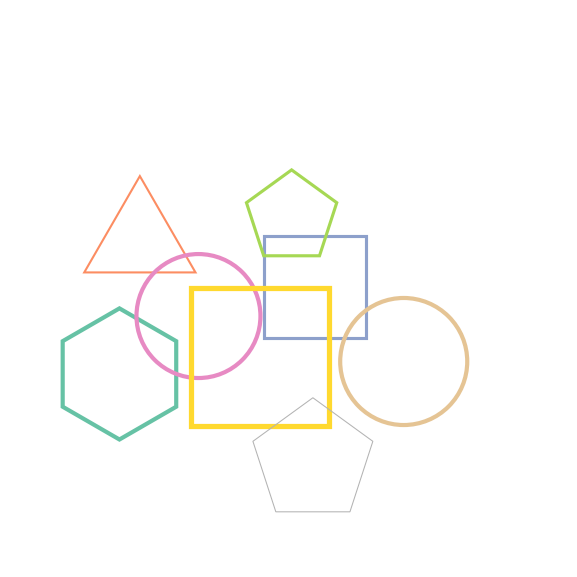[{"shape": "hexagon", "thickness": 2, "radius": 0.57, "center": [0.207, 0.352]}, {"shape": "triangle", "thickness": 1, "radius": 0.56, "center": [0.242, 0.583]}, {"shape": "square", "thickness": 1.5, "radius": 0.44, "center": [0.546, 0.502]}, {"shape": "circle", "thickness": 2, "radius": 0.54, "center": [0.344, 0.452]}, {"shape": "pentagon", "thickness": 1.5, "radius": 0.41, "center": [0.505, 0.623]}, {"shape": "square", "thickness": 2.5, "radius": 0.6, "center": [0.45, 0.381]}, {"shape": "circle", "thickness": 2, "radius": 0.55, "center": [0.699, 0.373]}, {"shape": "pentagon", "thickness": 0.5, "radius": 0.55, "center": [0.542, 0.201]}]